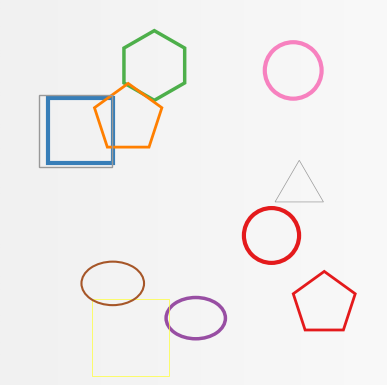[{"shape": "circle", "thickness": 3, "radius": 0.36, "center": [0.701, 0.388]}, {"shape": "pentagon", "thickness": 2, "radius": 0.42, "center": [0.837, 0.211]}, {"shape": "square", "thickness": 3, "radius": 0.42, "center": [0.207, 0.66]}, {"shape": "hexagon", "thickness": 2.5, "radius": 0.45, "center": [0.398, 0.83]}, {"shape": "oval", "thickness": 2.5, "radius": 0.38, "center": [0.505, 0.174]}, {"shape": "pentagon", "thickness": 2, "radius": 0.46, "center": [0.331, 0.692]}, {"shape": "square", "thickness": 0.5, "radius": 0.5, "center": [0.336, 0.124]}, {"shape": "oval", "thickness": 1.5, "radius": 0.4, "center": [0.291, 0.264]}, {"shape": "circle", "thickness": 3, "radius": 0.37, "center": [0.757, 0.817]}, {"shape": "square", "thickness": 1, "radius": 0.47, "center": [0.195, 0.659]}, {"shape": "triangle", "thickness": 0.5, "radius": 0.36, "center": [0.772, 0.512]}]